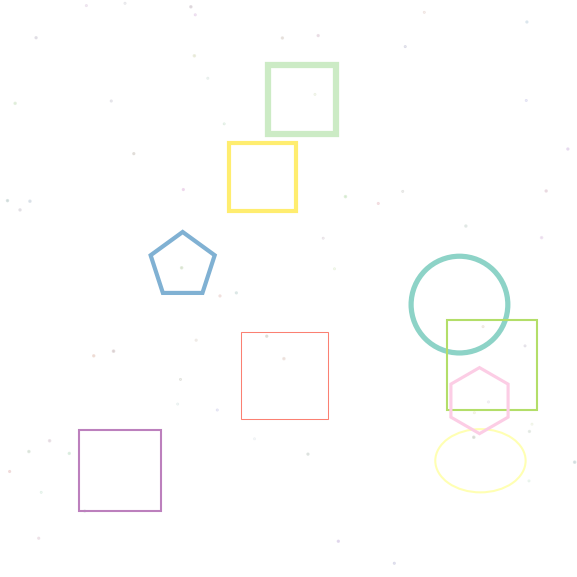[{"shape": "circle", "thickness": 2.5, "radius": 0.42, "center": [0.796, 0.472]}, {"shape": "oval", "thickness": 1, "radius": 0.39, "center": [0.832, 0.201]}, {"shape": "square", "thickness": 0.5, "radius": 0.38, "center": [0.492, 0.349]}, {"shape": "pentagon", "thickness": 2, "radius": 0.29, "center": [0.316, 0.539]}, {"shape": "square", "thickness": 1, "radius": 0.39, "center": [0.851, 0.368]}, {"shape": "hexagon", "thickness": 1.5, "radius": 0.29, "center": [0.83, 0.305]}, {"shape": "square", "thickness": 1, "radius": 0.35, "center": [0.208, 0.184]}, {"shape": "square", "thickness": 3, "radius": 0.3, "center": [0.523, 0.827]}, {"shape": "square", "thickness": 2, "radius": 0.29, "center": [0.454, 0.693]}]